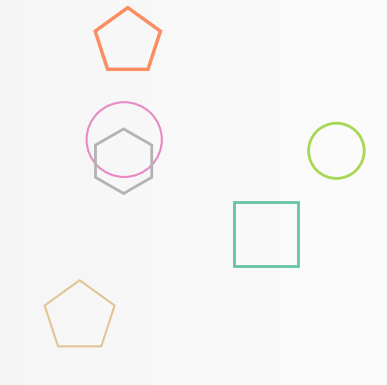[{"shape": "square", "thickness": 2, "radius": 0.42, "center": [0.686, 0.392]}, {"shape": "pentagon", "thickness": 2.5, "radius": 0.44, "center": [0.33, 0.892]}, {"shape": "circle", "thickness": 1.5, "radius": 0.49, "center": [0.321, 0.637]}, {"shape": "circle", "thickness": 2, "radius": 0.36, "center": [0.868, 0.608]}, {"shape": "pentagon", "thickness": 1.5, "radius": 0.47, "center": [0.206, 0.177]}, {"shape": "hexagon", "thickness": 2, "radius": 0.42, "center": [0.319, 0.581]}]